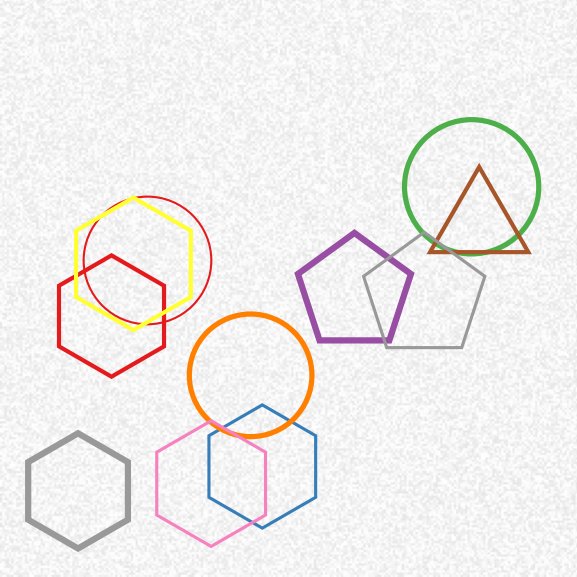[{"shape": "hexagon", "thickness": 2, "radius": 0.53, "center": [0.193, 0.452]}, {"shape": "circle", "thickness": 1, "radius": 0.55, "center": [0.255, 0.548]}, {"shape": "hexagon", "thickness": 1.5, "radius": 0.53, "center": [0.454, 0.191]}, {"shape": "circle", "thickness": 2.5, "radius": 0.58, "center": [0.817, 0.676]}, {"shape": "pentagon", "thickness": 3, "radius": 0.51, "center": [0.614, 0.493]}, {"shape": "circle", "thickness": 2.5, "radius": 0.53, "center": [0.434, 0.349]}, {"shape": "hexagon", "thickness": 2, "radius": 0.57, "center": [0.231, 0.542]}, {"shape": "triangle", "thickness": 2, "radius": 0.49, "center": [0.83, 0.612]}, {"shape": "hexagon", "thickness": 1.5, "radius": 0.54, "center": [0.366, 0.162]}, {"shape": "hexagon", "thickness": 3, "radius": 0.5, "center": [0.135, 0.149]}, {"shape": "pentagon", "thickness": 1.5, "radius": 0.55, "center": [0.735, 0.487]}]